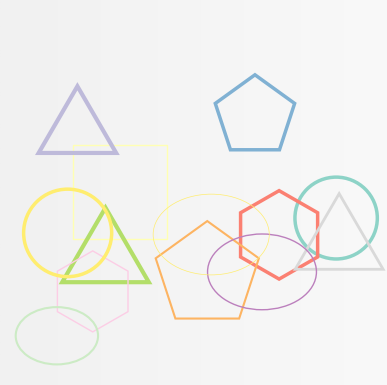[{"shape": "circle", "thickness": 2.5, "radius": 0.53, "center": [0.867, 0.434]}, {"shape": "square", "thickness": 1, "radius": 0.61, "center": [0.309, 0.501]}, {"shape": "triangle", "thickness": 3, "radius": 0.58, "center": [0.2, 0.66]}, {"shape": "hexagon", "thickness": 2.5, "radius": 0.57, "center": [0.72, 0.39]}, {"shape": "pentagon", "thickness": 2.5, "radius": 0.54, "center": [0.658, 0.698]}, {"shape": "pentagon", "thickness": 1.5, "radius": 0.7, "center": [0.535, 0.286]}, {"shape": "triangle", "thickness": 3, "radius": 0.65, "center": [0.272, 0.332]}, {"shape": "hexagon", "thickness": 1, "radius": 0.53, "center": [0.239, 0.243]}, {"shape": "triangle", "thickness": 2, "radius": 0.66, "center": [0.875, 0.366]}, {"shape": "oval", "thickness": 1, "radius": 0.7, "center": [0.676, 0.294]}, {"shape": "oval", "thickness": 1.5, "radius": 0.53, "center": [0.147, 0.128]}, {"shape": "circle", "thickness": 2.5, "radius": 0.57, "center": [0.175, 0.395]}, {"shape": "oval", "thickness": 0.5, "radius": 0.75, "center": [0.545, 0.391]}]